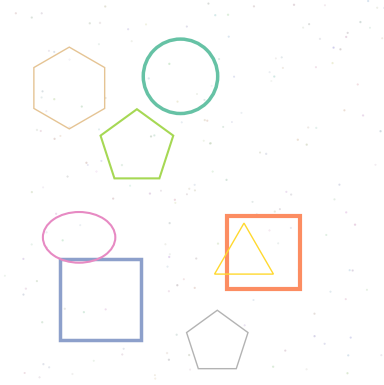[{"shape": "circle", "thickness": 2.5, "radius": 0.48, "center": [0.469, 0.802]}, {"shape": "square", "thickness": 3, "radius": 0.47, "center": [0.685, 0.343]}, {"shape": "square", "thickness": 2.5, "radius": 0.52, "center": [0.262, 0.221]}, {"shape": "oval", "thickness": 1.5, "radius": 0.47, "center": [0.205, 0.383]}, {"shape": "pentagon", "thickness": 1.5, "radius": 0.5, "center": [0.356, 0.617]}, {"shape": "triangle", "thickness": 1, "radius": 0.44, "center": [0.634, 0.332]}, {"shape": "hexagon", "thickness": 1, "radius": 0.53, "center": [0.18, 0.771]}, {"shape": "pentagon", "thickness": 1, "radius": 0.42, "center": [0.564, 0.11]}]